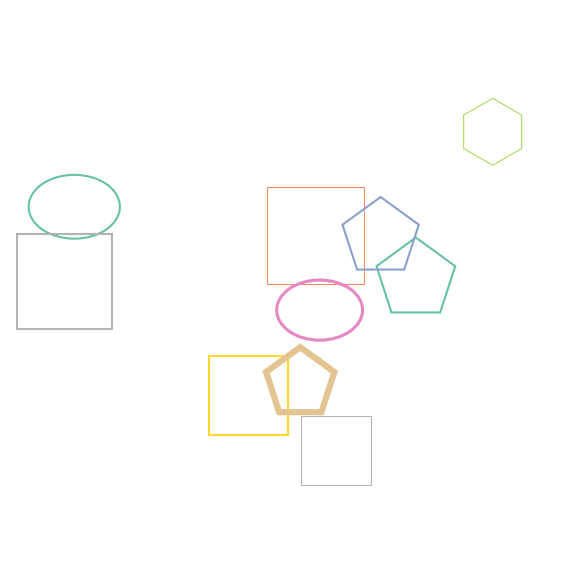[{"shape": "pentagon", "thickness": 1, "radius": 0.36, "center": [0.72, 0.516]}, {"shape": "oval", "thickness": 1, "radius": 0.39, "center": [0.129, 0.641]}, {"shape": "square", "thickness": 0.5, "radius": 0.42, "center": [0.546, 0.592]}, {"shape": "pentagon", "thickness": 1, "radius": 0.35, "center": [0.659, 0.589]}, {"shape": "oval", "thickness": 1.5, "radius": 0.37, "center": [0.553, 0.462]}, {"shape": "hexagon", "thickness": 0.5, "radius": 0.29, "center": [0.853, 0.771]}, {"shape": "square", "thickness": 1, "radius": 0.34, "center": [0.43, 0.314]}, {"shape": "pentagon", "thickness": 3, "radius": 0.31, "center": [0.52, 0.336]}, {"shape": "square", "thickness": 1, "radius": 0.41, "center": [0.112, 0.512]}, {"shape": "square", "thickness": 0.5, "radius": 0.3, "center": [0.582, 0.219]}]